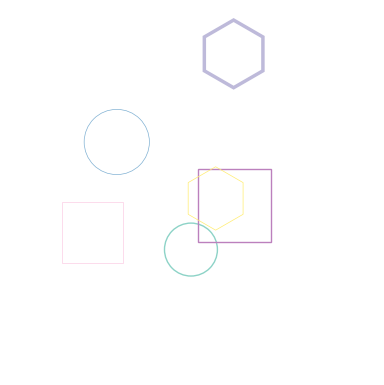[{"shape": "circle", "thickness": 1, "radius": 0.34, "center": [0.496, 0.352]}, {"shape": "hexagon", "thickness": 2.5, "radius": 0.44, "center": [0.607, 0.86]}, {"shape": "circle", "thickness": 0.5, "radius": 0.42, "center": [0.303, 0.631]}, {"shape": "square", "thickness": 0.5, "radius": 0.4, "center": [0.24, 0.396]}, {"shape": "square", "thickness": 1, "radius": 0.47, "center": [0.609, 0.467]}, {"shape": "hexagon", "thickness": 0.5, "radius": 0.41, "center": [0.56, 0.485]}]